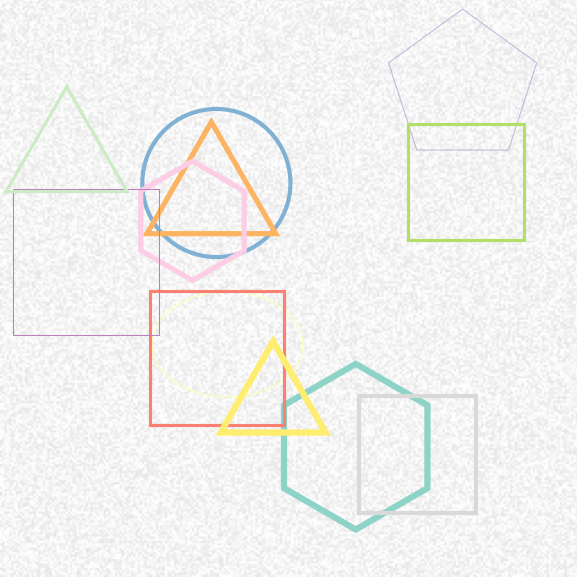[{"shape": "hexagon", "thickness": 3, "radius": 0.72, "center": [0.616, 0.226]}, {"shape": "oval", "thickness": 0.5, "radius": 0.65, "center": [0.394, 0.403]}, {"shape": "pentagon", "thickness": 0.5, "radius": 0.67, "center": [0.801, 0.848]}, {"shape": "square", "thickness": 1.5, "radius": 0.58, "center": [0.376, 0.379]}, {"shape": "circle", "thickness": 2, "radius": 0.64, "center": [0.375, 0.682]}, {"shape": "triangle", "thickness": 2.5, "radius": 0.64, "center": [0.366, 0.659]}, {"shape": "square", "thickness": 1.5, "radius": 0.5, "center": [0.807, 0.684]}, {"shape": "hexagon", "thickness": 2.5, "radius": 0.52, "center": [0.333, 0.617]}, {"shape": "square", "thickness": 2, "radius": 0.51, "center": [0.724, 0.212]}, {"shape": "square", "thickness": 0.5, "radius": 0.63, "center": [0.149, 0.545]}, {"shape": "triangle", "thickness": 1.5, "radius": 0.61, "center": [0.115, 0.728]}, {"shape": "triangle", "thickness": 3, "radius": 0.53, "center": [0.473, 0.303]}]